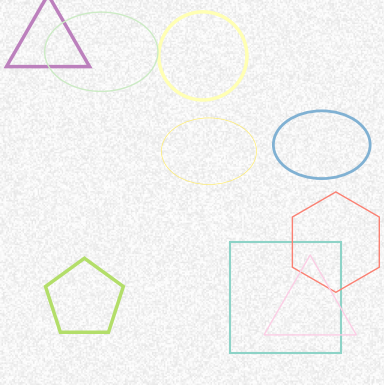[{"shape": "square", "thickness": 1.5, "radius": 0.72, "center": [0.742, 0.227]}, {"shape": "circle", "thickness": 2.5, "radius": 0.57, "center": [0.527, 0.855]}, {"shape": "hexagon", "thickness": 1, "radius": 0.65, "center": [0.872, 0.371]}, {"shape": "oval", "thickness": 2, "radius": 0.63, "center": [0.836, 0.624]}, {"shape": "pentagon", "thickness": 2.5, "radius": 0.53, "center": [0.219, 0.223]}, {"shape": "triangle", "thickness": 1, "radius": 0.69, "center": [0.806, 0.199]}, {"shape": "triangle", "thickness": 2.5, "radius": 0.62, "center": [0.125, 0.889]}, {"shape": "oval", "thickness": 1, "radius": 0.74, "center": [0.263, 0.866]}, {"shape": "oval", "thickness": 0.5, "radius": 0.62, "center": [0.543, 0.607]}]